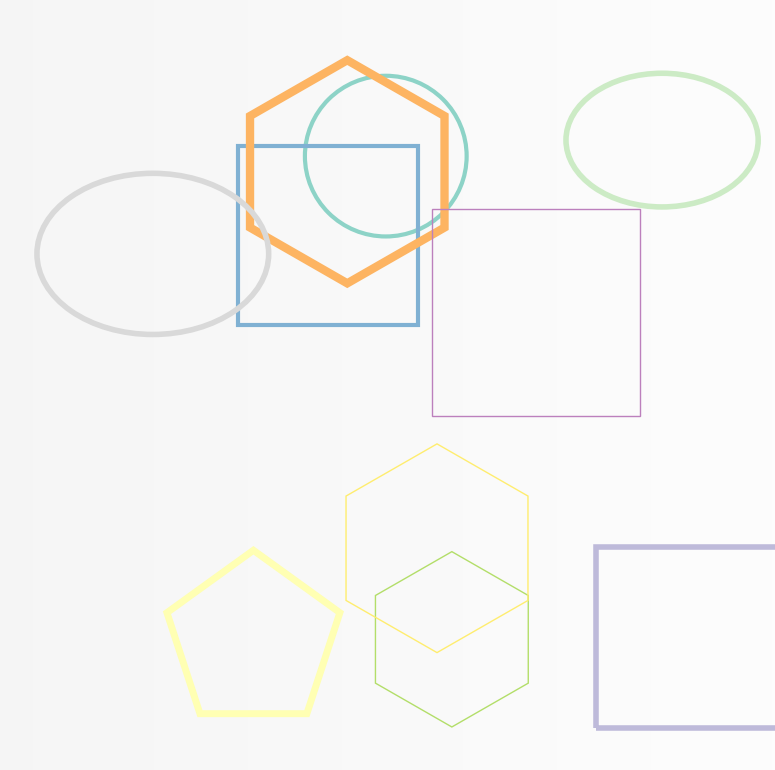[{"shape": "circle", "thickness": 1.5, "radius": 0.52, "center": [0.498, 0.797]}, {"shape": "pentagon", "thickness": 2.5, "radius": 0.59, "center": [0.327, 0.168]}, {"shape": "square", "thickness": 2, "radius": 0.59, "center": [0.886, 0.172]}, {"shape": "square", "thickness": 1.5, "radius": 0.58, "center": [0.423, 0.694]}, {"shape": "hexagon", "thickness": 3, "radius": 0.72, "center": [0.448, 0.777]}, {"shape": "hexagon", "thickness": 0.5, "radius": 0.57, "center": [0.583, 0.17]}, {"shape": "oval", "thickness": 2, "radius": 0.75, "center": [0.197, 0.67]}, {"shape": "square", "thickness": 0.5, "radius": 0.67, "center": [0.692, 0.594]}, {"shape": "oval", "thickness": 2, "radius": 0.62, "center": [0.854, 0.818]}, {"shape": "hexagon", "thickness": 0.5, "radius": 0.68, "center": [0.564, 0.288]}]